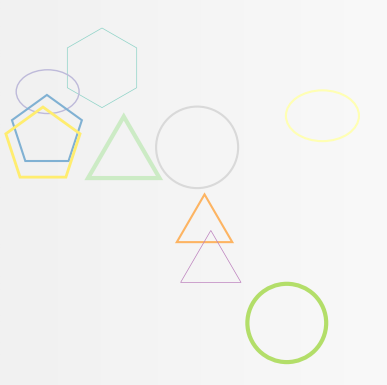[{"shape": "hexagon", "thickness": 0.5, "radius": 0.52, "center": [0.263, 0.824]}, {"shape": "oval", "thickness": 1.5, "radius": 0.47, "center": [0.832, 0.699]}, {"shape": "oval", "thickness": 1, "radius": 0.41, "center": [0.123, 0.762]}, {"shape": "pentagon", "thickness": 1.5, "radius": 0.47, "center": [0.121, 0.659]}, {"shape": "triangle", "thickness": 1.5, "radius": 0.41, "center": [0.528, 0.412]}, {"shape": "circle", "thickness": 3, "radius": 0.51, "center": [0.74, 0.161]}, {"shape": "circle", "thickness": 1.5, "radius": 0.53, "center": [0.509, 0.617]}, {"shape": "triangle", "thickness": 0.5, "radius": 0.45, "center": [0.544, 0.311]}, {"shape": "triangle", "thickness": 3, "radius": 0.53, "center": [0.319, 0.591]}, {"shape": "pentagon", "thickness": 2, "radius": 0.5, "center": [0.111, 0.621]}]